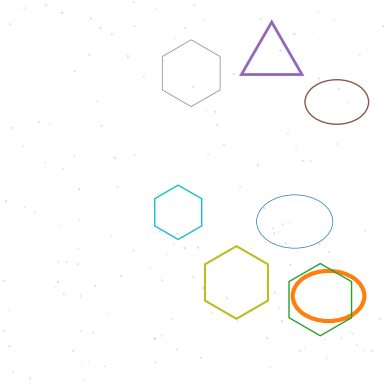[{"shape": "oval", "thickness": 0.5, "radius": 0.49, "center": [0.765, 0.425]}, {"shape": "oval", "thickness": 3, "radius": 0.47, "center": [0.853, 0.231]}, {"shape": "hexagon", "thickness": 1, "radius": 0.47, "center": [0.832, 0.222]}, {"shape": "triangle", "thickness": 2, "radius": 0.45, "center": [0.706, 0.852]}, {"shape": "oval", "thickness": 1, "radius": 0.41, "center": [0.875, 0.735]}, {"shape": "hexagon", "thickness": 0.5, "radius": 0.43, "center": [0.497, 0.81]}, {"shape": "hexagon", "thickness": 1.5, "radius": 0.47, "center": [0.614, 0.266]}, {"shape": "hexagon", "thickness": 1, "radius": 0.35, "center": [0.463, 0.449]}]